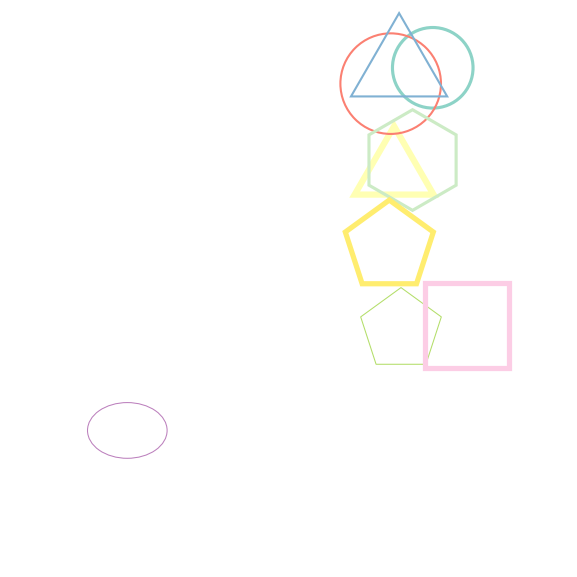[{"shape": "circle", "thickness": 1.5, "radius": 0.35, "center": [0.749, 0.882]}, {"shape": "triangle", "thickness": 3, "radius": 0.39, "center": [0.682, 0.702]}, {"shape": "circle", "thickness": 1, "radius": 0.44, "center": [0.677, 0.854]}, {"shape": "triangle", "thickness": 1, "radius": 0.48, "center": [0.691, 0.88]}, {"shape": "pentagon", "thickness": 0.5, "radius": 0.37, "center": [0.694, 0.428]}, {"shape": "square", "thickness": 2.5, "radius": 0.37, "center": [0.809, 0.435]}, {"shape": "oval", "thickness": 0.5, "radius": 0.34, "center": [0.22, 0.254]}, {"shape": "hexagon", "thickness": 1.5, "radius": 0.44, "center": [0.714, 0.722]}, {"shape": "pentagon", "thickness": 2.5, "radius": 0.4, "center": [0.674, 0.573]}]